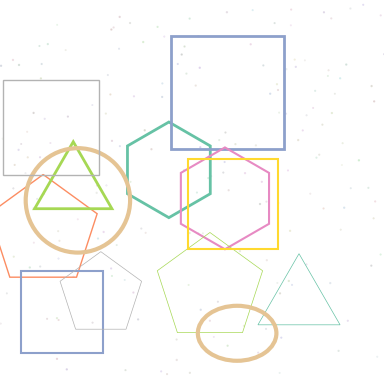[{"shape": "hexagon", "thickness": 2, "radius": 0.62, "center": [0.439, 0.559]}, {"shape": "triangle", "thickness": 0.5, "radius": 0.62, "center": [0.777, 0.218]}, {"shape": "pentagon", "thickness": 1, "radius": 0.74, "center": [0.112, 0.399]}, {"shape": "square", "thickness": 1.5, "radius": 0.53, "center": [0.161, 0.19]}, {"shape": "square", "thickness": 2, "radius": 0.73, "center": [0.591, 0.76]}, {"shape": "hexagon", "thickness": 1.5, "radius": 0.66, "center": [0.584, 0.485]}, {"shape": "pentagon", "thickness": 0.5, "radius": 0.72, "center": [0.545, 0.252]}, {"shape": "triangle", "thickness": 2, "radius": 0.58, "center": [0.19, 0.516]}, {"shape": "square", "thickness": 1.5, "radius": 0.59, "center": [0.604, 0.469]}, {"shape": "oval", "thickness": 3, "radius": 0.51, "center": [0.616, 0.134]}, {"shape": "circle", "thickness": 3, "radius": 0.68, "center": [0.202, 0.48]}, {"shape": "pentagon", "thickness": 0.5, "radius": 0.56, "center": [0.262, 0.235]}, {"shape": "square", "thickness": 1, "radius": 0.62, "center": [0.133, 0.668]}]